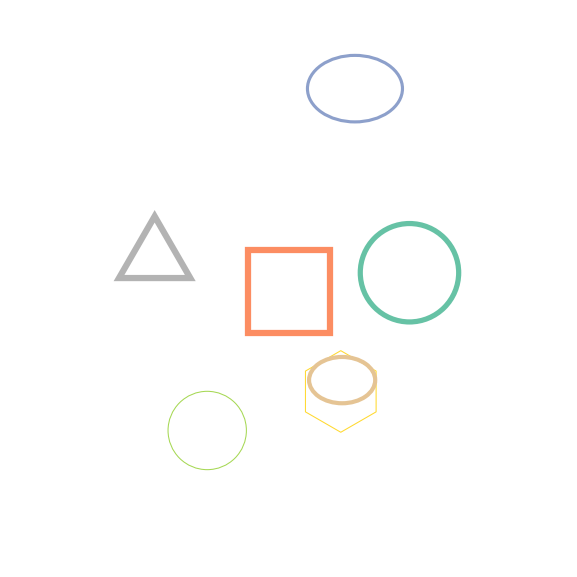[{"shape": "circle", "thickness": 2.5, "radius": 0.43, "center": [0.709, 0.527]}, {"shape": "square", "thickness": 3, "radius": 0.36, "center": [0.501, 0.494]}, {"shape": "oval", "thickness": 1.5, "radius": 0.41, "center": [0.615, 0.846]}, {"shape": "circle", "thickness": 0.5, "radius": 0.34, "center": [0.359, 0.254]}, {"shape": "hexagon", "thickness": 0.5, "radius": 0.35, "center": [0.59, 0.321]}, {"shape": "oval", "thickness": 2, "radius": 0.29, "center": [0.592, 0.341]}, {"shape": "triangle", "thickness": 3, "radius": 0.36, "center": [0.268, 0.553]}]